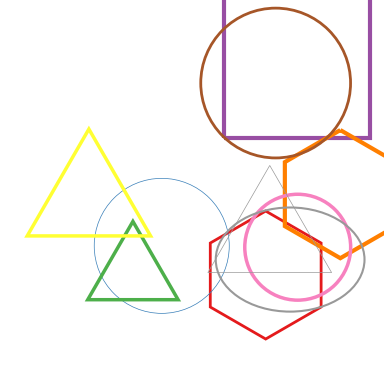[{"shape": "hexagon", "thickness": 2, "radius": 0.83, "center": [0.69, 0.286]}, {"shape": "circle", "thickness": 0.5, "radius": 0.88, "center": [0.42, 0.361]}, {"shape": "triangle", "thickness": 2.5, "radius": 0.68, "center": [0.345, 0.289]}, {"shape": "square", "thickness": 3, "radius": 0.95, "center": [0.772, 0.832]}, {"shape": "hexagon", "thickness": 3, "radius": 0.83, "center": [0.884, 0.496]}, {"shape": "triangle", "thickness": 2.5, "radius": 0.93, "center": [0.231, 0.48]}, {"shape": "circle", "thickness": 2, "radius": 0.97, "center": [0.716, 0.784]}, {"shape": "circle", "thickness": 2.5, "radius": 0.69, "center": [0.773, 0.358]}, {"shape": "triangle", "thickness": 0.5, "radius": 0.93, "center": [0.701, 0.385]}, {"shape": "oval", "thickness": 1.5, "radius": 0.97, "center": [0.754, 0.326]}]